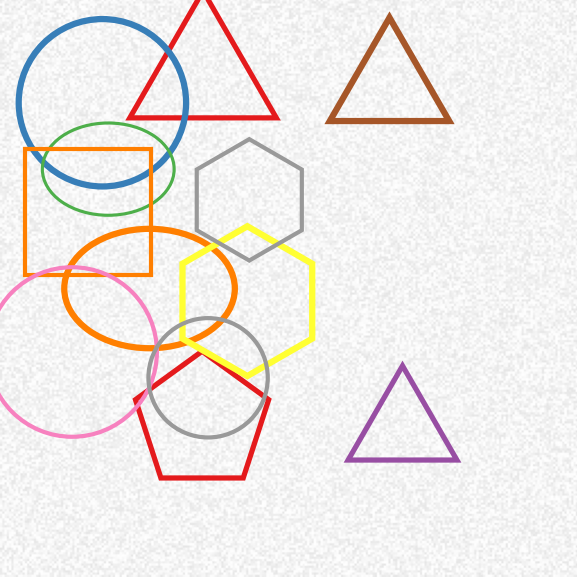[{"shape": "triangle", "thickness": 2.5, "radius": 0.73, "center": [0.352, 0.868]}, {"shape": "pentagon", "thickness": 2.5, "radius": 0.61, "center": [0.35, 0.27]}, {"shape": "circle", "thickness": 3, "radius": 0.72, "center": [0.177, 0.821]}, {"shape": "oval", "thickness": 1.5, "radius": 0.57, "center": [0.187, 0.706]}, {"shape": "triangle", "thickness": 2.5, "radius": 0.54, "center": [0.697, 0.257]}, {"shape": "oval", "thickness": 3, "radius": 0.74, "center": [0.259, 0.5]}, {"shape": "square", "thickness": 2, "radius": 0.55, "center": [0.153, 0.632]}, {"shape": "hexagon", "thickness": 3, "radius": 0.65, "center": [0.428, 0.478]}, {"shape": "triangle", "thickness": 3, "radius": 0.6, "center": [0.674, 0.849]}, {"shape": "circle", "thickness": 2, "radius": 0.73, "center": [0.125, 0.39]}, {"shape": "hexagon", "thickness": 2, "radius": 0.53, "center": [0.432, 0.653]}, {"shape": "circle", "thickness": 2, "radius": 0.52, "center": [0.36, 0.345]}]